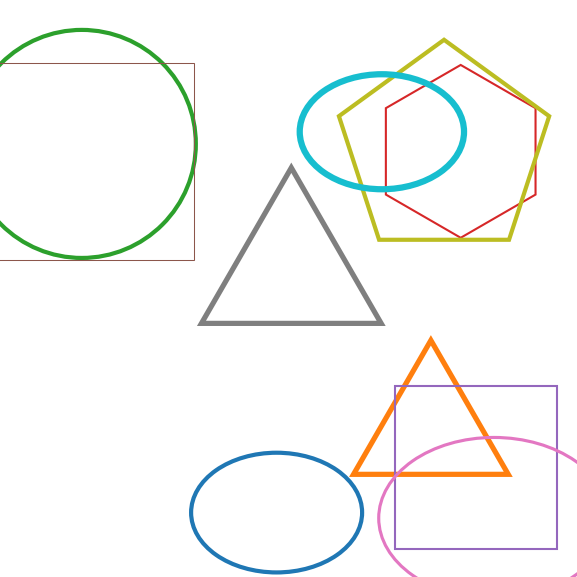[{"shape": "oval", "thickness": 2, "radius": 0.74, "center": [0.479, 0.112]}, {"shape": "triangle", "thickness": 2.5, "radius": 0.77, "center": [0.746, 0.255]}, {"shape": "circle", "thickness": 2, "radius": 0.99, "center": [0.142, 0.75]}, {"shape": "hexagon", "thickness": 1, "radius": 0.75, "center": [0.798, 0.737]}, {"shape": "square", "thickness": 1, "radius": 0.7, "center": [0.825, 0.19]}, {"shape": "square", "thickness": 0.5, "radius": 0.86, "center": [0.164, 0.72]}, {"shape": "oval", "thickness": 1.5, "radius": 1.0, "center": [0.855, 0.102]}, {"shape": "triangle", "thickness": 2.5, "radius": 0.9, "center": [0.504, 0.529]}, {"shape": "pentagon", "thickness": 2, "radius": 0.96, "center": [0.769, 0.739]}, {"shape": "oval", "thickness": 3, "radius": 0.71, "center": [0.661, 0.771]}]